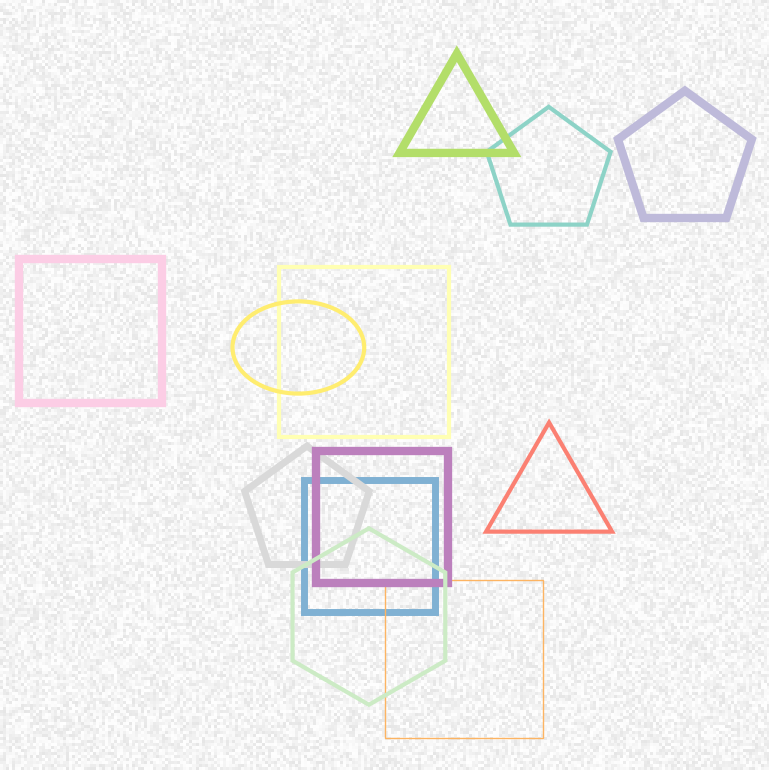[{"shape": "pentagon", "thickness": 1.5, "radius": 0.42, "center": [0.713, 0.777]}, {"shape": "square", "thickness": 1.5, "radius": 0.55, "center": [0.472, 0.543]}, {"shape": "pentagon", "thickness": 3, "radius": 0.46, "center": [0.889, 0.791]}, {"shape": "triangle", "thickness": 1.5, "radius": 0.47, "center": [0.713, 0.357]}, {"shape": "square", "thickness": 2.5, "radius": 0.43, "center": [0.48, 0.291]}, {"shape": "square", "thickness": 0.5, "radius": 0.51, "center": [0.603, 0.144]}, {"shape": "triangle", "thickness": 3, "radius": 0.43, "center": [0.593, 0.844]}, {"shape": "square", "thickness": 3, "radius": 0.47, "center": [0.117, 0.57]}, {"shape": "pentagon", "thickness": 2.5, "radius": 0.43, "center": [0.399, 0.336]}, {"shape": "square", "thickness": 3, "radius": 0.43, "center": [0.497, 0.329]}, {"shape": "hexagon", "thickness": 1.5, "radius": 0.57, "center": [0.479, 0.199]}, {"shape": "oval", "thickness": 1.5, "radius": 0.43, "center": [0.387, 0.549]}]